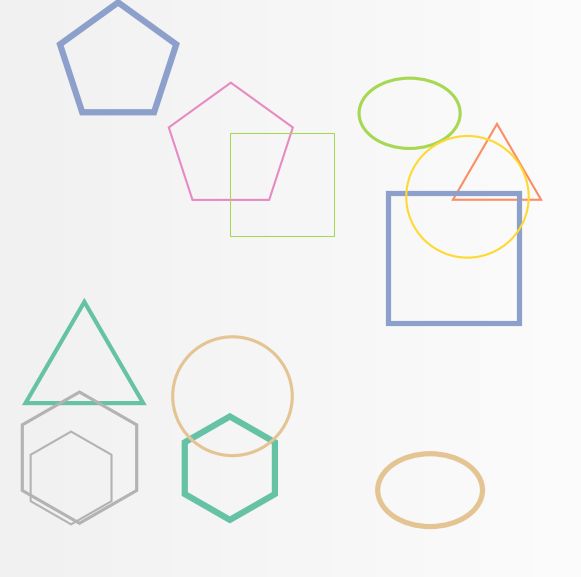[{"shape": "triangle", "thickness": 2, "radius": 0.58, "center": [0.145, 0.36]}, {"shape": "hexagon", "thickness": 3, "radius": 0.45, "center": [0.395, 0.188]}, {"shape": "triangle", "thickness": 1, "radius": 0.44, "center": [0.855, 0.697]}, {"shape": "pentagon", "thickness": 3, "radius": 0.53, "center": [0.203, 0.89]}, {"shape": "square", "thickness": 2.5, "radius": 0.56, "center": [0.78, 0.553]}, {"shape": "pentagon", "thickness": 1, "radius": 0.56, "center": [0.397, 0.744]}, {"shape": "oval", "thickness": 1.5, "radius": 0.43, "center": [0.705, 0.803]}, {"shape": "square", "thickness": 0.5, "radius": 0.44, "center": [0.485, 0.679]}, {"shape": "circle", "thickness": 1, "radius": 0.53, "center": [0.804, 0.658]}, {"shape": "circle", "thickness": 1.5, "radius": 0.51, "center": [0.4, 0.313]}, {"shape": "oval", "thickness": 2.5, "radius": 0.45, "center": [0.74, 0.15]}, {"shape": "hexagon", "thickness": 1.5, "radius": 0.57, "center": [0.137, 0.207]}, {"shape": "hexagon", "thickness": 1, "radius": 0.4, "center": [0.122, 0.171]}]